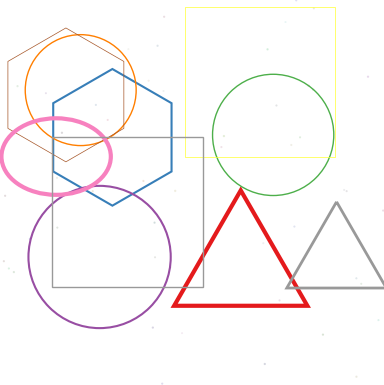[{"shape": "triangle", "thickness": 3, "radius": 1.0, "center": [0.625, 0.306]}, {"shape": "hexagon", "thickness": 1.5, "radius": 0.89, "center": [0.292, 0.643]}, {"shape": "circle", "thickness": 1, "radius": 0.79, "center": [0.71, 0.65]}, {"shape": "circle", "thickness": 1.5, "radius": 0.92, "center": [0.259, 0.332]}, {"shape": "circle", "thickness": 1, "radius": 0.72, "center": [0.21, 0.766]}, {"shape": "square", "thickness": 0.5, "radius": 0.97, "center": [0.676, 0.787]}, {"shape": "hexagon", "thickness": 0.5, "radius": 0.87, "center": [0.171, 0.754]}, {"shape": "oval", "thickness": 3, "radius": 0.71, "center": [0.146, 0.593]}, {"shape": "triangle", "thickness": 2, "radius": 0.75, "center": [0.874, 0.327]}, {"shape": "square", "thickness": 1, "radius": 0.98, "center": [0.331, 0.449]}]